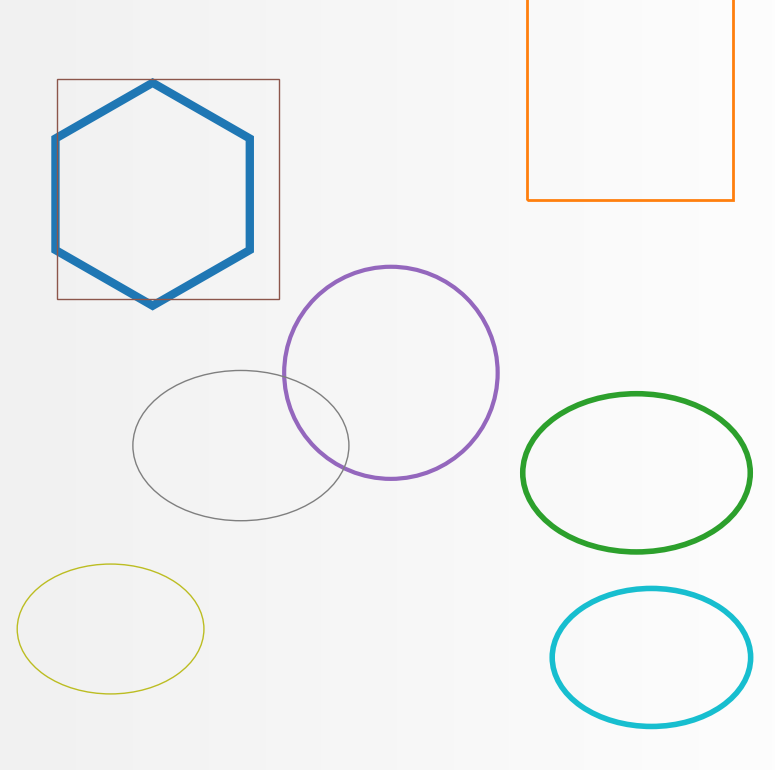[{"shape": "hexagon", "thickness": 3, "radius": 0.72, "center": [0.197, 0.748]}, {"shape": "square", "thickness": 1, "radius": 0.66, "center": [0.813, 0.872]}, {"shape": "oval", "thickness": 2, "radius": 0.73, "center": [0.821, 0.386]}, {"shape": "circle", "thickness": 1.5, "radius": 0.69, "center": [0.504, 0.516]}, {"shape": "square", "thickness": 0.5, "radius": 0.71, "center": [0.217, 0.754]}, {"shape": "oval", "thickness": 0.5, "radius": 0.7, "center": [0.311, 0.421]}, {"shape": "oval", "thickness": 0.5, "radius": 0.6, "center": [0.143, 0.183]}, {"shape": "oval", "thickness": 2, "radius": 0.64, "center": [0.841, 0.146]}]